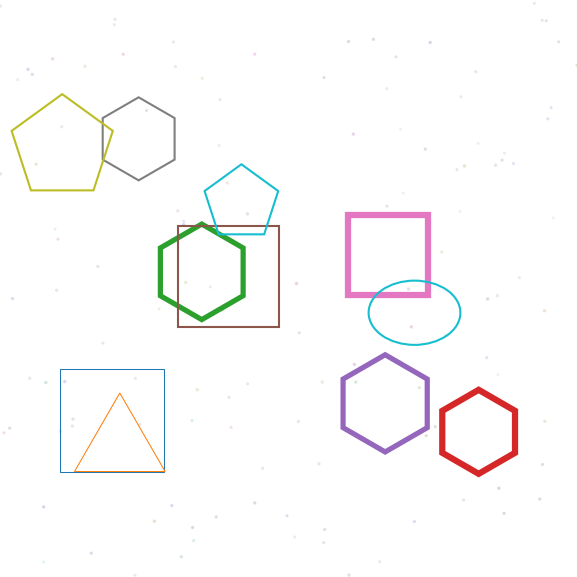[{"shape": "square", "thickness": 0.5, "radius": 0.45, "center": [0.194, 0.271]}, {"shape": "triangle", "thickness": 0.5, "radius": 0.45, "center": [0.207, 0.228]}, {"shape": "hexagon", "thickness": 2.5, "radius": 0.41, "center": [0.349, 0.528]}, {"shape": "hexagon", "thickness": 3, "radius": 0.36, "center": [0.829, 0.251]}, {"shape": "hexagon", "thickness": 2.5, "radius": 0.42, "center": [0.667, 0.301]}, {"shape": "square", "thickness": 1, "radius": 0.44, "center": [0.395, 0.52]}, {"shape": "square", "thickness": 3, "radius": 0.35, "center": [0.672, 0.558]}, {"shape": "hexagon", "thickness": 1, "radius": 0.36, "center": [0.24, 0.759]}, {"shape": "pentagon", "thickness": 1, "radius": 0.46, "center": [0.108, 0.744]}, {"shape": "oval", "thickness": 1, "radius": 0.4, "center": [0.718, 0.458]}, {"shape": "pentagon", "thickness": 1, "radius": 0.34, "center": [0.418, 0.648]}]